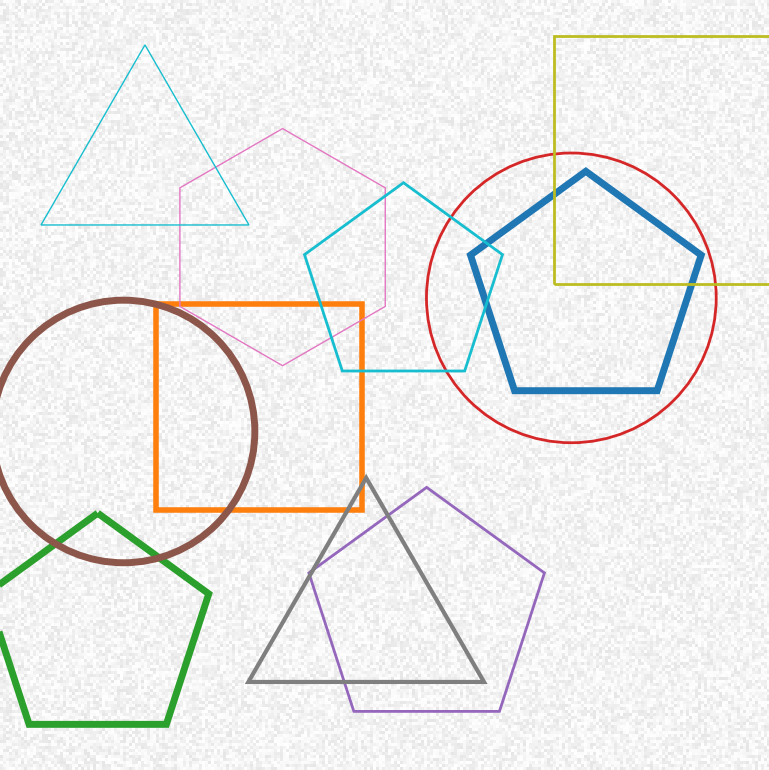[{"shape": "pentagon", "thickness": 2.5, "radius": 0.79, "center": [0.761, 0.62]}, {"shape": "square", "thickness": 2, "radius": 0.67, "center": [0.337, 0.471]}, {"shape": "pentagon", "thickness": 2.5, "radius": 0.76, "center": [0.127, 0.182]}, {"shape": "circle", "thickness": 1, "radius": 0.94, "center": [0.742, 0.613]}, {"shape": "pentagon", "thickness": 1, "radius": 0.8, "center": [0.554, 0.206]}, {"shape": "circle", "thickness": 2.5, "radius": 0.85, "center": [0.16, 0.44]}, {"shape": "hexagon", "thickness": 0.5, "radius": 0.77, "center": [0.367, 0.679]}, {"shape": "triangle", "thickness": 1.5, "radius": 0.88, "center": [0.476, 0.203]}, {"shape": "square", "thickness": 1, "radius": 0.81, "center": [0.881, 0.792]}, {"shape": "triangle", "thickness": 0.5, "radius": 0.78, "center": [0.188, 0.786]}, {"shape": "pentagon", "thickness": 1, "radius": 0.68, "center": [0.524, 0.628]}]